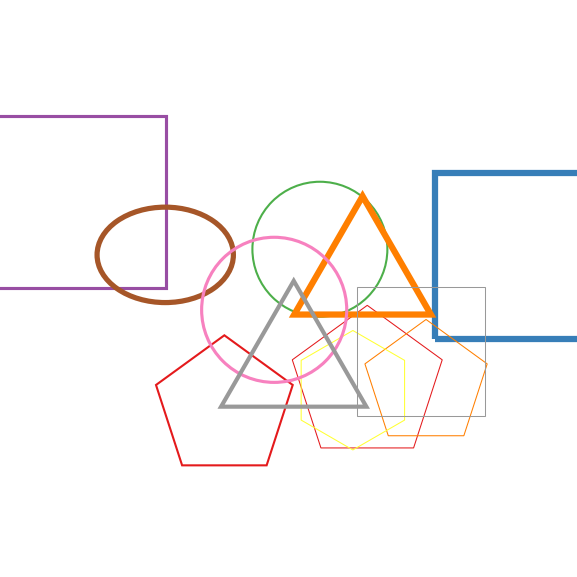[{"shape": "pentagon", "thickness": 0.5, "radius": 0.68, "center": [0.636, 0.334]}, {"shape": "pentagon", "thickness": 1, "radius": 0.62, "center": [0.389, 0.294]}, {"shape": "square", "thickness": 3, "radius": 0.72, "center": [0.898, 0.556]}, {"shape": "circle", "thickness": 1, "radius": 0.58, "center": [0.554, 0.568]}, {"shape": "square", "thickness": 1.5, "radius": 0.74, "center": [0.139, 0.65]}, {"shape": "triangle", "thickness": 3, "radius": 0.68, "center": [0.628, 0.523]}, {"shape": "pentagon", "thickness": 0.5, "radius": 0.56, "center": [0.738, 0.335]}, {"shape": "hexagon", "thickness": 0.5, "radius": 0.52, "center": [0.611, 0.323]}, {"shape": "oval", "thickness": 2.5, "radius": 0.59, "center": [0.286, 0.558]}, {"shape": "circle", "thickness": 1.5, "radius": 0.63, "center": [0.475, 0.463]}, {"shape": "square", "thickness": 0.5, "radius": 0.56, "center": [0.729, 0.39]}, {"shape": "triangle", "thickness": 2, "radius": 0.73, "center": [0.509, 0.368]}]